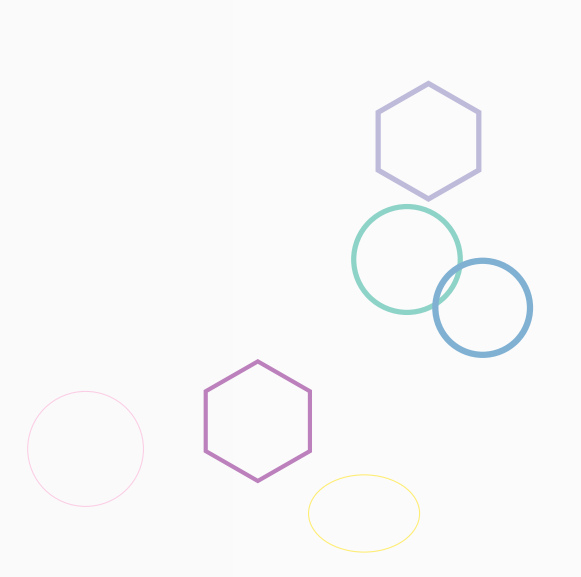[{"shape": "circle", "thickness": 2.5, "radius": 0.46, "center": [0.7, 0.55]}, {"shape": "hexagon", "thickness": 2.5, "radius": 0.5, "center": [0.737, 0.755]}, {"shape": "circle", "thickness": 3, "radius": 0.41, "center": [0.83, 0.466]}, {"shape": "circle", "thickness": 0.5, "radius": 0.5, "center": [0.147, 0.222]}, {"shape": "hexagon", "thickness": 2, "radius": 0.52, "center": [0.444, 0.27]}, {"shape": "oval", "thickness": 0.5, "radius": 0.48, "center": [0.626, 0.11]}]